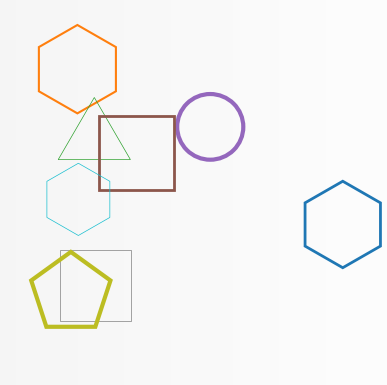[{"shape": "hexagon", "thickness": 2, "radius": 0.56, "center": [0.885, 0.417]}, {"shape": "hexagon", "thickness": 1.5, "radius": 0.57, "center": [0.2, 0.82]}, {"shape": "triangle", "thickness": 0.5, "radius": 0.54, "center": [0.243, 0.639]}, {"shape": "circle", "thickness": 3, "radius": 0.43, "center": [0.543, 0.67]}, {"shape": "square", "thickness": 2, "radius": 0.48, "center": [0.353, 0.603]}, {"shape": "square", "thickness": 0.5, "radius": 0.46, "center": [0.246, 0.258]}, {"shape": "pentagon", "thickness": 3, "radius": 0.54, "center": [0.183, 0.238]}, {"shape": "hexagon", "thickness": 0.5, "radius": 0.47, "center": [0.202, 0.482]}]